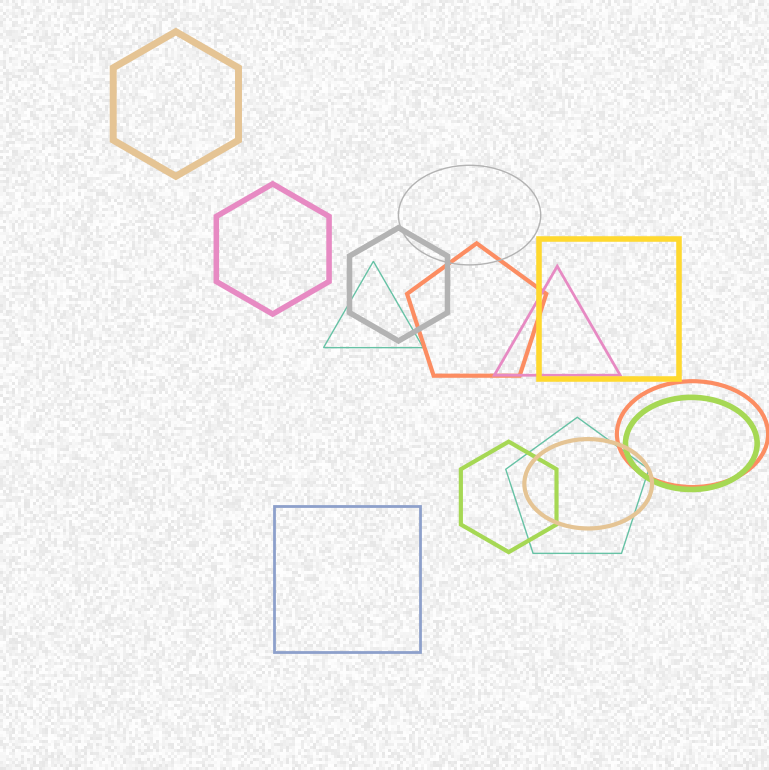[{"shape": "pentagon", "thickness": 0.5, "radius": 0.49, "center": [0.75, 0.36]}, {"shape": "triangle", "thickness": 0.5, "radius": 0.37, "center": [0.485, 0.586]}, {"shape": "oval", "thickness": 1.5, "radius": 0.49, "center": [0.899, 0.436]}, {"shape": "pentagon", "thickness": 1.5, "radius": 0.48, "center": [0.619, 0.589]}, {"shape": "square", "thickness": 1, "radius": 0.48, "center": [0.45, 0.248]}, {"shape": "triangle", "thickness": 1, "radius": 0.47, "center": [0.724, 0.56]}, {"shape": "hexagon", "thickness": 2, "radius": 0.42, "center": [0.354, 0.677]}, {"shape": "oval", "thickness": 2, "radius": 0.43, "center": [0.898, 0.424]}, {"shape": "hexagon", "thickness": 1.5, "radius": 0.36, "center": [0.661, 0.355]}, {"shape": "square", "thickness": 2, "radius": 0.45, "center": [0.791, 0.598]}, {"shape": "hexagon", "thickness": 2.5, "radius": 0.47, "center": [0.228, 0.865]}, {"shape": "oval", "thickness": 1.5, "radius": 0.41, "center": [0.764, 0.372]}, {"shape": "oval", "thickness": 0.5, "radius": 0.46, "center": [0.61, 0.721]}, {"shape": "hexagon", "thickness": 2, "radius": 0.37, "center": [0.518, 0.631]}]